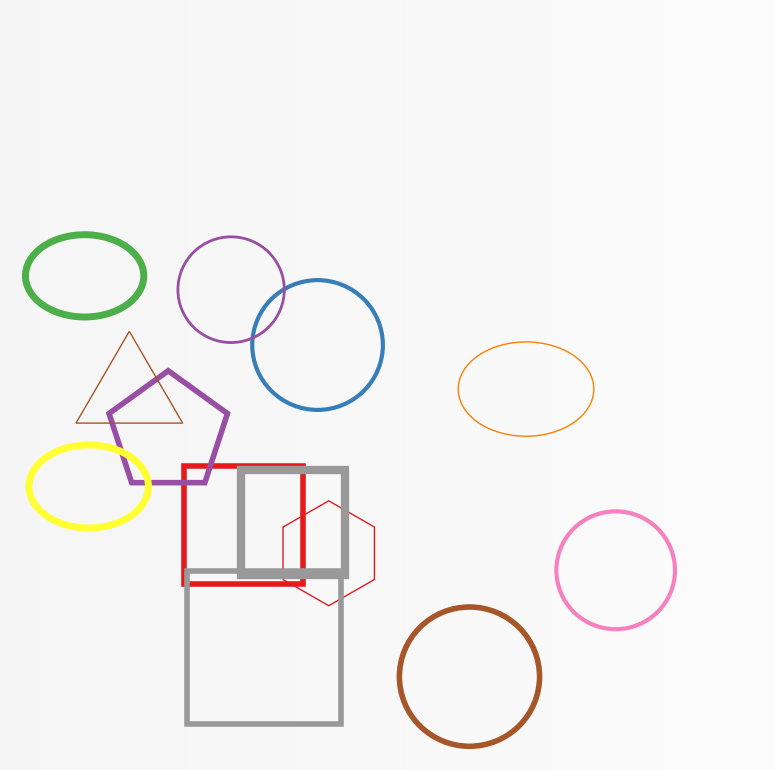[{"shape": "square", "thickness": 2, "radius": 0.38, "center": [0.314, 0.318]}, {"shape": "hexagon", "thickness": 0.5, "radius": 0.34, "center": [0.424, 0.281]}, {"shape": "circle", "thickness": 1.5, "radius": 0.42, "center": [0.41, 0.552]}, {"shape": "oval", "thickness": 2.5, "radius": 0.38, "center": [0.109, 0.642]}, {"shape": "circle", "thickness": 1, "radius": 0.34, "center": [0.298, 0.624]}, {"shape": "pentagon", "thickness": 2, "radius": 0.4, "center": [0.217, 0.438]}, {"shape": "oval", "thickness": 0.5, "radius": 0.44, "center": [0.679, 0.495]}, {"shape": "oval", "thickness": 2.5, "radius": 0.39, "center": [0.114, 0.368]}, {"shape": "triangle", "thickness": 0.5, "radius": 0.4, "center": [0.167, 0.49]}, {"shape": "circle", "thickness": 2, "radius": 0.45, "center": [0.606, 0.121]}, {"shape": "circle", "thickness": 1.5, "radius": 0.38, "center": [0.794, 0.259]}, {"shape": "square", "thickness": 3, "radius": 0.34, "center": [0.378, 0.321]}, {"shape": "square", "thickness": 2, "radius": 0.5, "center": [0.341, 0.159]}]